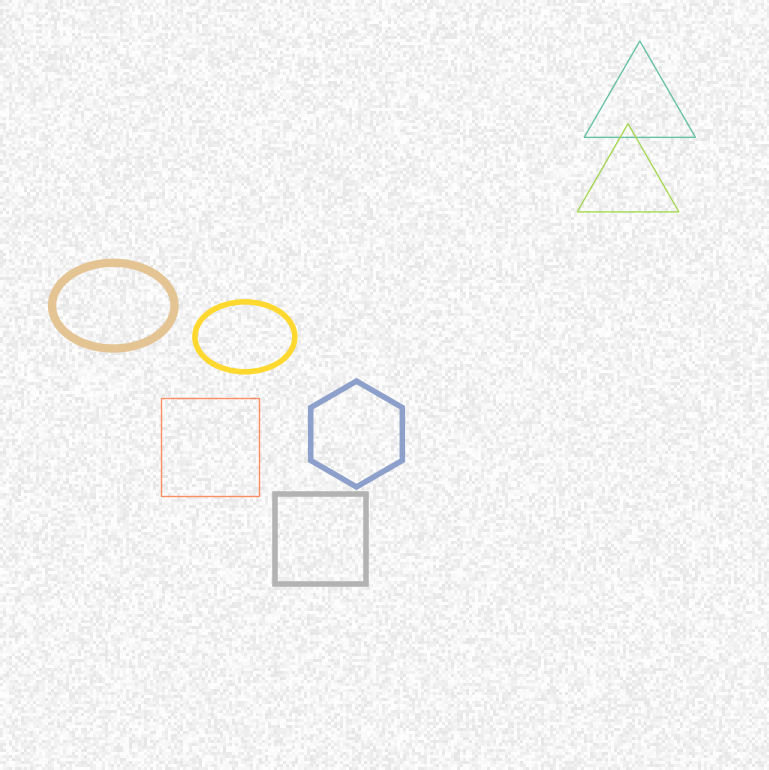[{"shape": "triangle", "thickness": 0.5, "radius": 0.42, "center": [0.831, 0.863]}, {"shape": "square", "thickness": 0.5, "radius": 0.32, "center": [0.273, 0.42]}, {"shape": "hexagon", "thickness": 2, "radius": 0.34, "center": [0.463, 0.436]}, {"shape": "triangle", "thickness": 0.5, "radius": 0.38, "center": [0.816, 0.763]}, {"shape": "oval", "thickness": 2, "radius": 0.32, "center": [0.318, 0.563]}, {"shape": "oval", "thickness": 3, "radius": 0.4, "center": [0.147, 0.603]}, {"shape": "square", "thickness": 2, "radius": 0.29, "center": [0.417, 0.3]}]